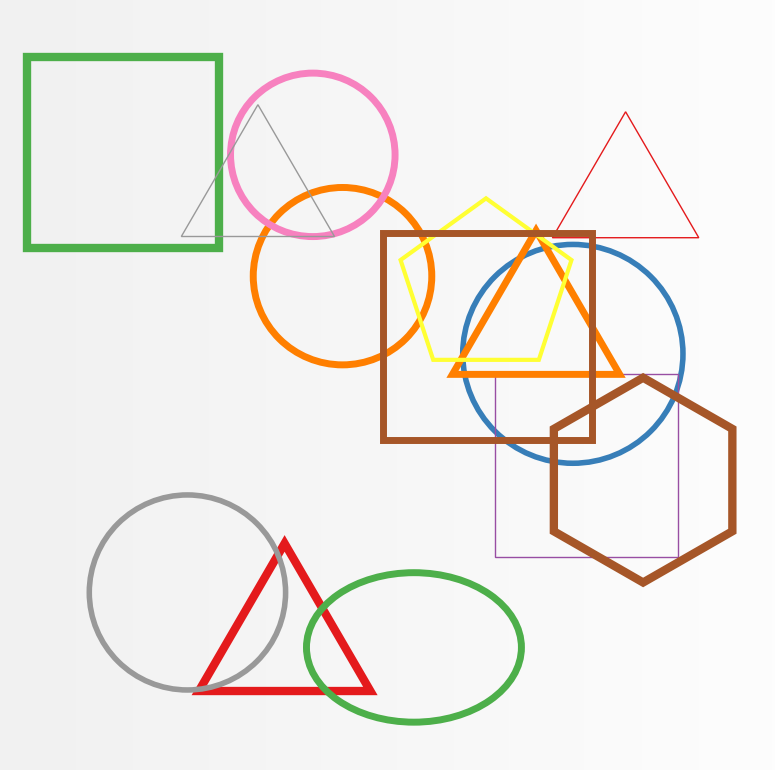[{"shape": "triangle", "thickness": 3, "radius": 0.64, "center": [0.367, 0.166]}, {"shape": "triangle", "thickness": 0.5, "radius": 0.55, "center": [0.807, 0.746]}, {"shape": "circle", "thickness": 2, "radius": 0.71, "center": [0.739, 0.54]}, {"shape": "oval", "thickness": 2.5, "radius": 0.69, "center": [0.534, 0.159]}, {"shape": "square", "thickness": 3, "radius": 0.62, "center": [0.159, 0.802]}, {"shape": "square", "thickness": 0.5, "radius": 0.59, "center": [0.757, 0.396]}, {"shape": "triangle", "thickness": 2.5, "radius": 0.62, "center": [0.692, 0.576]}, {"shape": "circle", "thickness": 2.5, "radius": 0.58, "center": [0.442, 0.641]}, {"shape": "pentagon", "thickness": 1.5, "radius": 0.58, "center": [0.627, 0.626]}, {"shape": "square", "thickness": 2.5, "radius": 0.67, "center": [0.629, 0.563]}, {"shape": "hexagon", "thickness": 3, "radius": 0.66, "center": [0.83, 0.377]}, {"shape": "circle", "thickness": 2.5, "radius": 0.53, "center": [0.404, 0.799]}, {"shape": "circle", "thickness": 2, "radius": 0.63, "center": [0.242, 0.231]}, {"shape": "triangle", "thickness": 0.5, "radius": 0.57, "center": [0.333, 0.75]}]